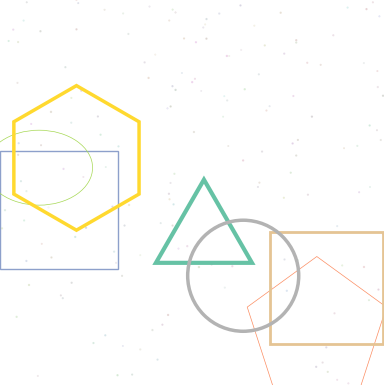[{"shape": "triangle", "thickness": 3, "radius": 0.72, "center": [0.53, 0.389]}, {"shape": "pentagon", "thickness": 0.5, "radius": 0.95, "center": [0.823, 0.144]}, {"shape": "square", "thickness": 1, "radius": 0.76, "center": [0.153, 0.455]}, {"shape": "oval", "thickness": 0.5, "radius": 0.7, "center": [0.101, 0.564]}, {"shape": "hexagon", "thickness": 2.5, "radius": 0.94, "center": [0.199, 0.59]}, {"shape": "square", "thickness": 2, "radius": 0.73, "center": [0.848, 0.251]}, {"shape": "circle", "thickness": 2.5, "radius": 0.72, "center": [0.632, 0.284]}]